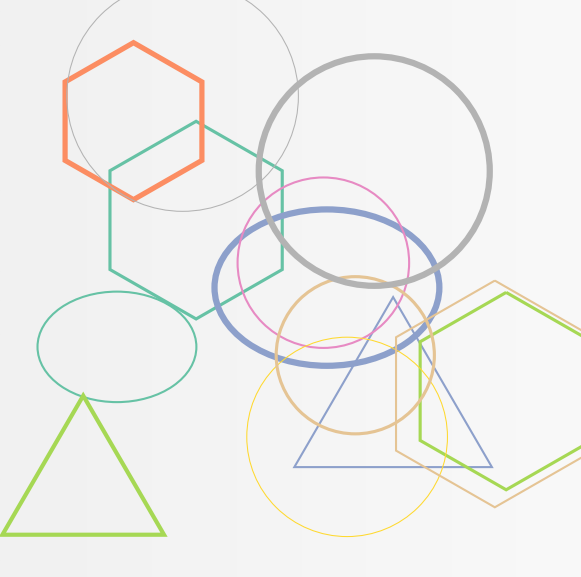[{"shape": "oval", "thickness": 1, "radius": 0.68, "center": [0.201, 0.398]}, {"shape": "hexagon", "thickness": 1.5, "radius": 0.86, "center": [0.337, 0.618]}, {"shape": "hexagon", "thickness": 2.5, "radius": 0.68, "center": [0.23, 0.789]}, {"shape": "triangle", "thickness": 1, "radius": 0.98, "center": [0.676, 0.288]}, {"shape": "oval", "thickness": 3, "radius": 0.97, "center": [0.562, 0.501]}, {"shape": "circle", "thickness": 1, "radius": 0.74, "center": [0.556, 0.544]}, {"shape": "triangle", "thickness": 2, "radius": 0.8, "center": [0.143, 0.153]}, {"shape": "hexagon", "thickness": 1.5, "radius": 0.85, "center": [0.871, 0.322]}, {"shape": "circle", "thickness": 0.5, "radius": 0.86, "center": [0.597, 0.243]}, {"shape": "circle", "thickness": 1.5, "radius": 0.68, "center": [0.611, 0.384]}, {"shape": "hexagon", "thickness": 1, "radius": 0.98, "center": [0.851, 0.317]}, {"shape": "circle", "thickness": 3, "radius": 0.99, "center": [0.644, 0.703]}, {"shape": "circle", "thickness": 0.5, "radius": 1.0, "center": [0.314, 0.832]}]